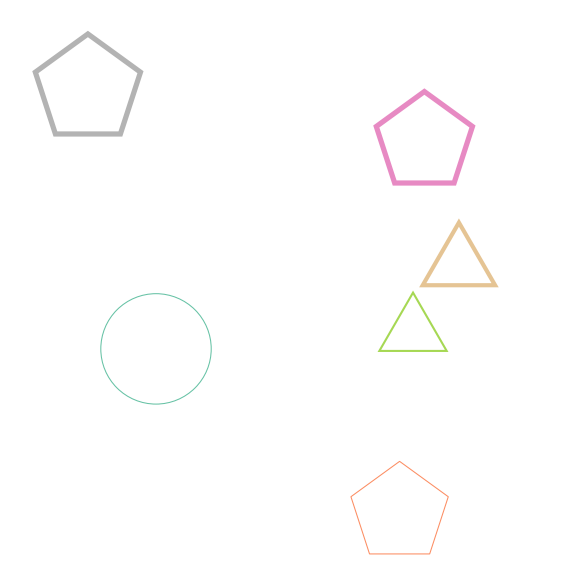[{"shape": "circle", "thickness": 0.5, "radius": 0.48, "center": [0.27, 0.395]}, {"shape": "pentagon", "thickness": 0.5, "radius": 0.44, "center": [0.692, 0.112]}, {"shape": "pentagon", "thickness": 2.5, "radius": 0.44, "center": [0.735, 0.753]}, {"shape": "triangle", "thickness": 1, "radius": 0.34, "center": [0.715, 0.425]}, {"shape": "triangle", "thickness": 2, "radius": 0.36, "center": [0.795, 0.541]}, {"shape": "pentagon", "thickness": 2.5, "radius": 0.48, "center": [0.152, 0.845]}]